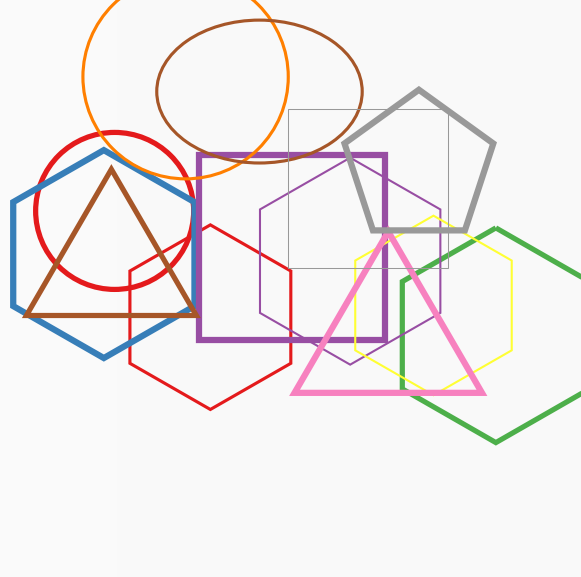[{"shape": "hexagon", "thickness": 1.5, "radius": 0.8, "center": [0.362, 0.45]}, {"shape": "circle", "thickness": 2.5, "radius": 0.68, "center": [0.197, 0.634]}, {"shape": "hexagon", "thickness": 3, "radius": 0.9, "center": [0.179, 0.559]}, {"shape": "hexagon", "thickness": 2.5, "radius": 0.93, "center": [0.853, 0.419]}, {"shape": "square", "thickness": 3, "radius": 0.8, "center": [0.502, 0.571]}, {"shape": "hexagon", "thickness": 1, "radius": 0.9, "center": [0.602, 0.547]}, {"shape": "circle", "thickness": 1.5, "radius": 0.88, "center": [0.319, 0.866]}, {"shape": "hexagon", "thickness": 1, "radius": 0.78, "center": [0.746, 0.47]}, {"shape": "triangle", "thickness": 2.5, "radius": 0.84, "center": [0.192, 0.537]}, {"shape": "oval", "thickness": 1.5, "radius": 0.88, "center": [0.446, 0.841]}, {"shape": "triangle", "thickness": 3, "radius": 0.93, "center": [0.668, 0.412]}, {"shape": "pentagon", "thickness": 3, "radius": 0.67, "center": [0.721, 0.709]}, {"shape": "square", "thickness": 0.5, "radius": 0.69, "center": [0.634, 0.672]}]